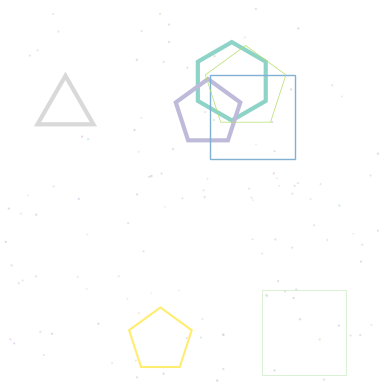[{"shape": "hexagon", "thickness": 3, "radius": 0.51, "center": [0.602, 0.789]}, {"shape": "pentagon", "thickness": 3, "radius": 0.44, "center": [0.54, 0.707]}, {"shape": "square", "thickness": 1, "radius": 0.55, "center": [0.655, 0.697]}, {"shape": "pentagon", "thickness": 0.5, "radius": 0.55, "center": [0.638, 0.772]}, {"shape": "triangle", "thickness": 3, "radius": 0.42, "center": [0.17, 0.719]}, {"shape": "square", "thickness": 0.5, "radius": 0.55, "center": [0.791, 0.136]}, {"shape": "pentagon", "thickness": 1.5, "radius": 0.43, "center": [0.417, 0.116]}]